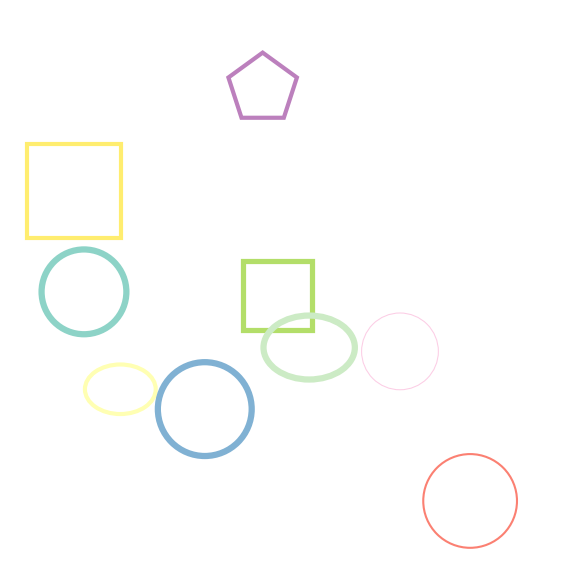[{"shape": "circle", "thickness": 3, "radius": 0.37, "center": [0.145, 0.494]}, {"shape": "oval", "thickness": 2, "radius": 0.31, "center": [0.208, 0.325]}, {"shape": "circle", "thickness": 1, "radius": 0.41, "center": [0.814, 0.132]}, {"shape": "circle", "thickness": 3, "radius": 0.41, "center": [0.355, 0.291]}, {"shape": "square", "thickness": 2.5, "radius": 0.3, "center": [0.48, 0.487]}, {"shape": "circle", "thickness": 0.5, "radius": 0.33, "center": [0.693, 0.391]}, {"shape": "pentagon", "thickness": 2, "radius": 0.31, "center": [0.455, 0.846]}, {"shape": "oval", "thickness": 3, "radius": 0.4, "center": [0.535, 0.397]}, {"shape": "square", "thickness": 2, "radius": 0.41, "center": [0.128, 0.669]}]